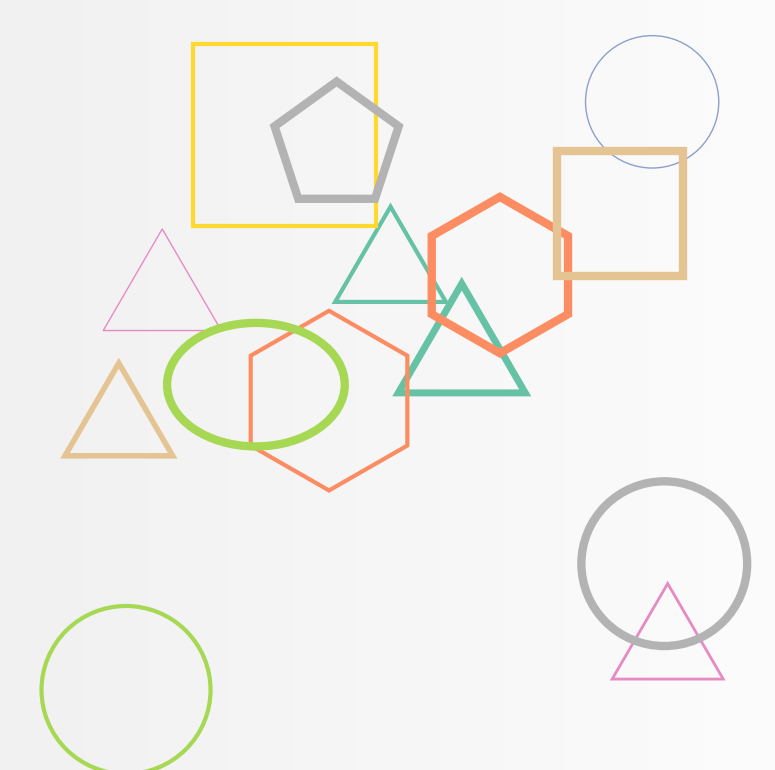[{"shape": "triangle", "thickness": 2.5, "radius": 0.47, "center": [0.596, 0.537]}, {"shape": "triangle", "thickness": 1.5, "radius": 0.41, "center": [0.504, 0.649]}, {"shape": "hexagon", "thickness": 1.5, "radius": 0.58, "center": [0.425, 0.48]}, {"shape": "hexagon", "thickness": 3, "radius": 0.51, "center": [0.645, 0.643]}, {"shape": "circle", "thickness": 0.5, "radius": 0.43, "center": [0.841, 0.868]}, {"shape": "triangle", "thickness": 0.5, "radius": 0.44, "center": [0.209, 0.615]}, {"shape": "triangle", "thickness": 1, "radius": 0.41, "center": [0.862, 0.159]}, {"shape": "oval", "thickness": 3, "radius": 0.57, "center": [0.33, 0.5]}, {"shape": "circle", "thickness": 1.5, "radius": 0.55, "center": [0.163, 0.104]}, {"shape": "square", "thickness": 1.5, "radius": 0.59, "center": [0.367, 0.824]}, {"shape": "triangle", "thickness": 2, "radius": 0.4, "center": [0.153, 0.448]}, {"shape": "square", "thickness": 3, "radius": 0.41, "center": [0.8, 0.723]}, {"shape": "pentagon", "thickness": 3, "radius": 0.42, "center": [0.434, 0.81]}, {"shape": "circle", "thickness": 3, "radius": 0.53, "center": [0.857, 0.268]}]